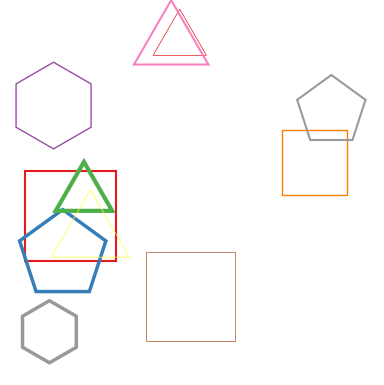[{"shape": "square", "thickness": 1.5, "radius": 0.59, "center": [0.183, 0.439]}, {"shape": "triangle", "thickness": 0.5, "radius": 0.4, "center": [0.467, 0.896]}, {"shape": "pentagon", "thickness": 2.5, "radius": 0.59, "center": [0.163, 0.338]}, {"shape": "triangle", "thickness": 3, "radius": 0.42, "center": [0.218, 0.495]}, {"shape": "hexagon", "thickness": 1, "radius": 0.56, "center": [0.139, 0.726]}, {"shape": "square", "thickness": 1, "radius": 0.42, "center": [0.817, 0.577]}, {"shape": "triangle", "thickness": 0.5, "radius": 0.58, "center": [0.235, 0.39]}, {"shape": "square", "thickness": 0.5, "radius": 0.58, "center": [0.495, 0.23]}, {"shape": "triangle", "thickness": 1.5, "radius": 0.56, "center": [0.445, 0.888]}, {"shape": "hexagon", "thickness": 2.5, "radius": 0.4, "center": [0.128, 0.138]}, {"shape": "pentagon", "thickness": 1.5, "radius": 0.47, "center": [0.861, 0.712]}]